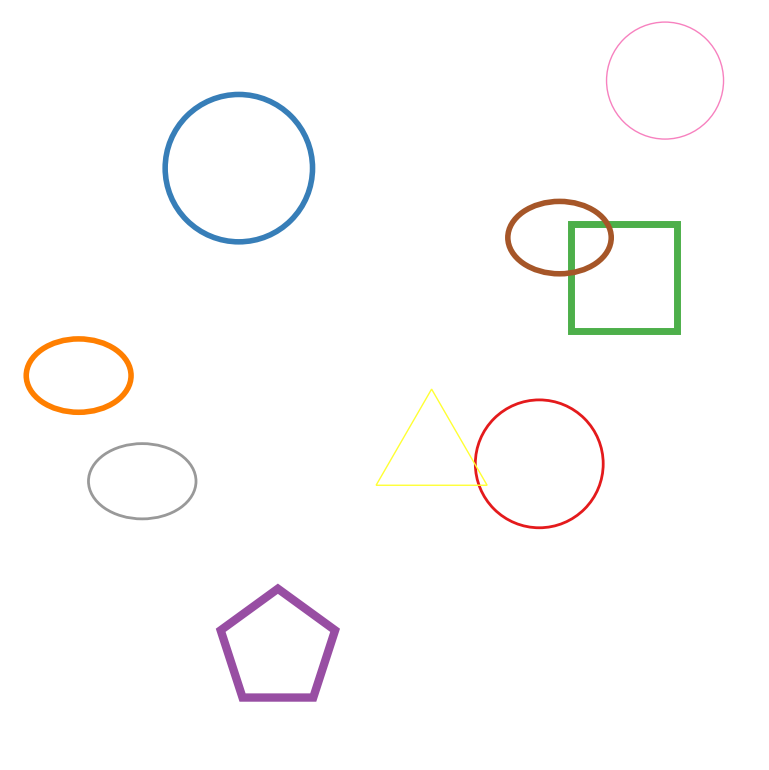[{"shape": "circle", "thickness": 1, "radius": 0.42, "center": [0.7, 0.398]}, {"shape": "circle", "thickness": 2, "radius": 0.48, "center": [0.31, 0.782]}, {"shape": "square", "thickness": 2.5, "radius": 0.34, "center": [0.81, 0.64]}, {"shape": "pentagon", "thickness": 3, "radius": 0.39, "center": [0.361, 0.157]}, {"shape": "oval", "thickness": 2, "radius": 0.34, "center": [0.102, 0.512]}, {"shape": "triangle", "thickness": 0.5, "radius": 0.42, "center": [0.561, 0.411]}, {"shape": "oval", "thickness": 2, "radius": 0.34, "center": [0.727, 0.691]}, {"shape": "circle", "thickness": 0.5, "radius": 0.38, "center": [0.864, 0.895]}, {"shape": "oval", "thickness": 1, "radius": 0.35, "center": [0.185, 0.375]}]